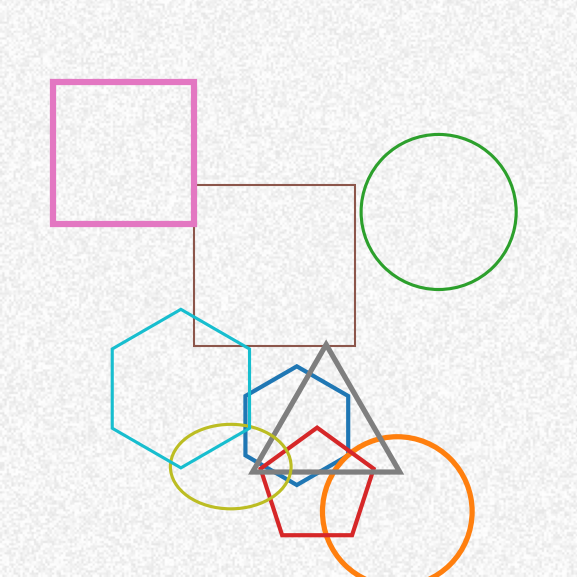[{"shape": "hexagon", "thickness": 2, "radius": 0.51, "center": [0.514, 0.262]}, {"shape": "circle", "thickness": 2.5, "radius": 0.65, "center": [0.688, 0.113]}, {"shape": "circle", "thickness": 1.5, "radius": 0.67, "center": [0.76, 0.632]}, {"shape": "pentagon", "thickness": 2, "radius": 0.51, "center": [0.549, 0.156]}, {"shape": "square", "thickness": 1, "radius": 0.7, "center": [0.476, 0.54]}, {"shape": "square", "thickness": 3, "radius": 0.61, "center": [0.214, 0.734]}, {"shape": "triangle", "thickness": 2.5, "radius": 0.74, "center": [0.565, 0.255]}, {"shape": "oval", "thickness": 1.5, "radius": 0.52, "center": [0.4, 0.191]}, {"shape": "hexagon", "thickness": 1.5, "radius": 0.69, "center": [0.313, 0.326]}]